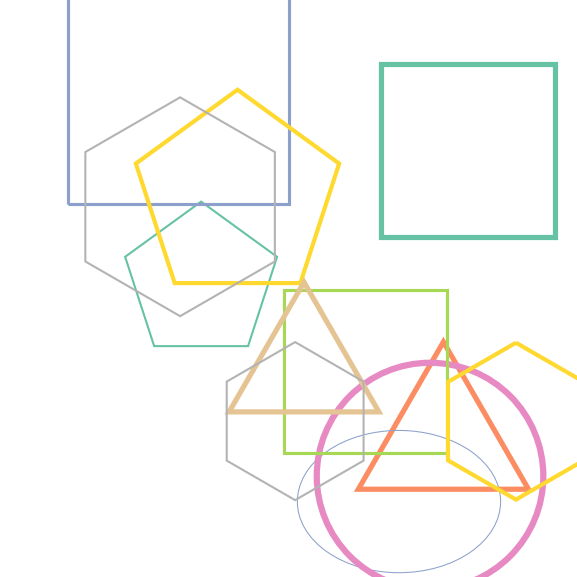[{"shape": "square", "thickness": 2.5, "radius": 0.75, "center": [0.81, 0.738]}, {"shape": "pentagon", "thickness": 1, "radius": 0.69, "center": [0.348, 0.512]}, {"shape": "triangle", "thickness": 2.5, "radius": 0.85, "center": [0.768, 0.237]}, {"shape": "square", "thickness": 1.5, "radius": 0.96, "center": [0.309, 0.838]}, {"shape": "oval", "thickness": 0.5, "radius": 0.88, "center": [0.691, 0.131]}, {"shape": "circle", "thickness": 3, "radius": 0.98, "center": [0.745, 0.175]}, {"shape": "square", "thickness": 1.5, "radius": 0.71, "center": [0.633, 0.356]}, {"shape": "pentagon", "thickness": 2, "radius": 0.93, "center": [0.411, 0.659]}, {"shape": "hexagon", "thickness": 2, "radius": 0.68, "center": [0.893, 0.27]}, {"shape": "triangle", "thickness": 2.5, "radius": 0.75, "center": [0.526, 0.361]}, {"shape": "hexagon", "thickness": 1, "radius": 0.68, "center": [0.511, 0.27]}, {"shape": "hexagon", "thickness": 1, "radius": 0.95, "center": [0.312, 0.641]}]